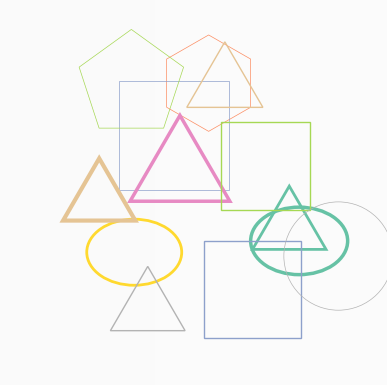[{"shape": "oval", "thickness": 2.5, "radius": 0.63, "center": [0.772, 0.374]}, {"shape": "triangle", "thickness": 2, "radius": 0.55, "center": [0.747, 0.407]}, {"shape": "hexagon", "thickness": 0.5, "radius": 0.63, "center": [0.538, 0.784]}, {"shape": "square", "thickness": 1, "radius": 0.63, "center": [0.652, 0.249]}, {"shape": "square", "thickness": 0.5, "radius": 0.71, "center": [0.45, 0.649]}, {"shape": "triangle", "thickness": 2.5, "radius": 0.74, "center": [0.464, 0.552]}, {"shape": "pentagon", "thickness": 0.5, "radius": 0.71, "center": [0.339, 0.782]}, {"shape": "square", "thickness": 1, "radius": 0.57, "center": [0.685, 0.569]}, {"shape": "oval", "thickness": 2, "radius": 0.61, "center": [0.346, 0.345]}, {"shape": "triangle", "thickness": 3, "radius": 0.54, "center": [0.256, 0.481]}, {"shape": "triangle", "thickness": 1, "radius": 0.57, "center": [0.58, 0.778]}, {"shape": "circle", "thickness": 0.5, "radius": 0.7, "center": [0.873, 0.335]}, {"shape": "triangle", "thickness": 1, "radius": 0.56, "center": [0.381, 0.197]}]